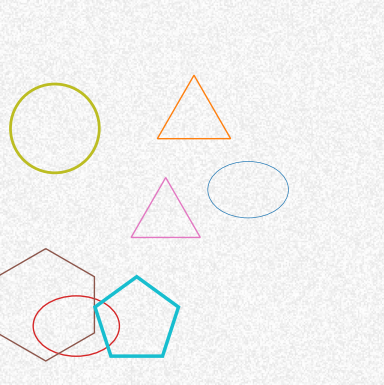[{"shape": "oval", "thickness": 0.5, "radius": 0.52, "center": [0.644, 0.507]}, {"shape": "triangle", "thickness": 1, "radius": 0.55, "center": [0.504, 0.695]}, {"shape": "oval", "thickness": 1, "radius": 0.56, "center": [0.198, 0.153]}, {"shape": "hexagon", "thickness": 1, "radius": 0.73, "center": [0.119, 0.208]}, {"shape": "triangle", "thickness": 1, "radius": 0.52, "center": [0.43, 0.435]}, {"shape": "circle", "thickness": 2, "radius": 0.58, "center": [0.143, 0.666]}, {"shape": "pentagon", "thickness": 2.5, "radius": 0.57, "center": [0.355, 0.167]}]